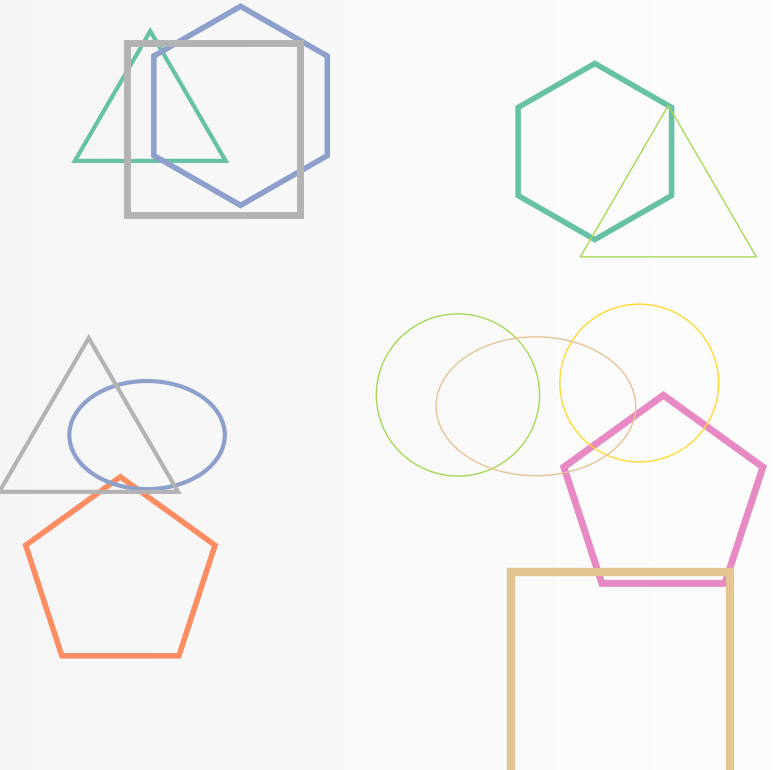[{"shape": "triangle", "thickness": 1.5, "radius": 0.56, "center": [0.194, 0.847]}, {"shape": "hexagon", "thickness": 2, "radius": 0.57, "center": [0.768, 0.803]}, {"shape": "pentagon", "thickness": 2, "radius": 0.64, "center": [0.155, 0.252]}, {"shape": "oval", "thickness": 1.5, "radius": 0.5, "center": [0.19, 0.435]}, {"shape": "hexagon", "thickness": 2, "radius": 0.65, "center": [0.31, 0.863]}, {"shape": "pentagon", "thickness": 2.5, "radius": 0.68, "center": [0.856, 0.352]}, {"shape": "circle", "thickness": 0.5, "radius": 0.53, "center": [0.591, 0.487]}, {"shape": "triangle", "thickness": 0.5, "radius": 0.66, "center": [0.862, 0.732]}, {"shape": "circle", "thickness": 0.5, "radius": 0.51, "center": [0.825, 0.503]}, {"shape": "square", "thickness": 3, "radius": 0.71, "center": [0.801, 0.117]}, {"shape": "oval", "thickness": 0.5, "radius": 0.64, "center": [0.691, 0.472]}, {"shape": "triangle", "thickness": 1.5, "radius": 0.67, "center": [0.114, 0.428]}, {"shape": "square", "thickness": 2.5, "radius": 0.56, "center": [0.275, 0.832]}]